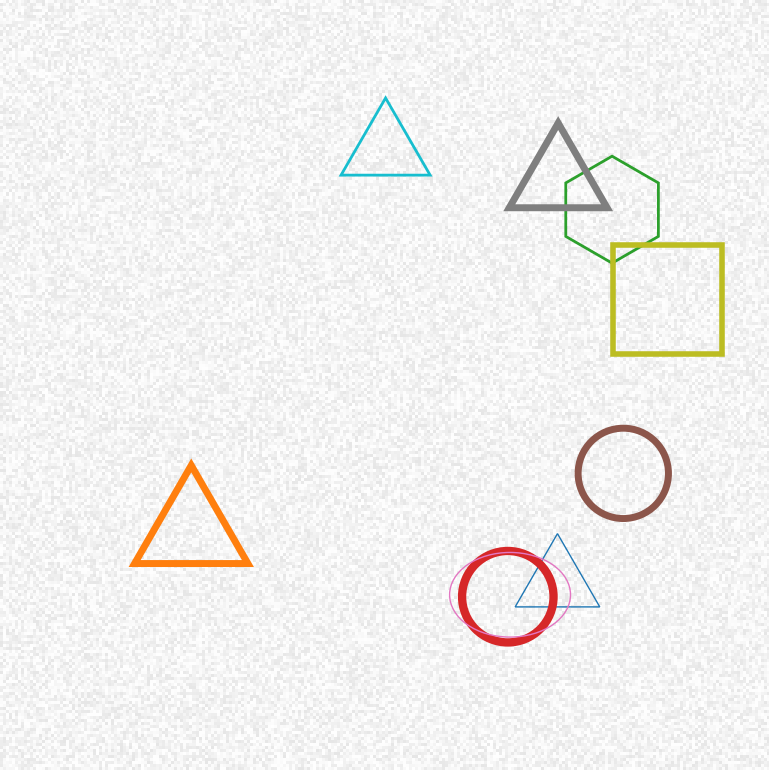[{"shape": "triangle", "thickness": 0.5, "radius": 0.32, "center": [0.724, 0.244]}, {"shape": "triangle", "thickness": 2.5, "radius": 0.42, "center": [0.248, 0.311]}, {"shape": "hexagon", "thickness": 1, "radius": 0.35, "center": [0.795, 0.728]}, {"shape": "circle", "thickness": 3, "radius": 0.3, "center": [0.659, 0.225]}, {"shape": "circle", "thickness": 2.5, "radius": 0.29, "center": [0.809, 0.385]}, {"shape": "oval", "thickness": 0.5, "radius": 0.39, "center": [0.662, 0.228]}, {"shape": "triangle", "thickness": 2.5, "radius": 0.37, "center": [0.725, 0.767]}, {"shape": "square", "thickness": 2, "radius": 0.35, "center": [0.867, 0.611]}, {"shape": "triangle", "thickness": 1, "radius": 0.33, "center": [0.501, 0.806]}]